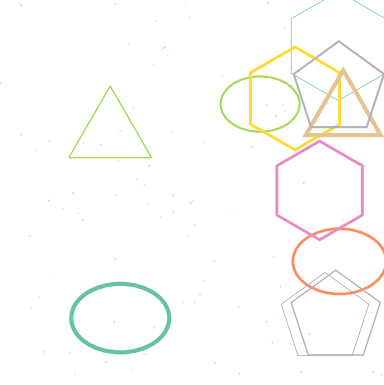[{"shape": "oval", "thickness": 3, "radius": 0.64, "center": [0.312, 0.174]}, {"shape": "hexagon", "thickness": 0.5, "radius": 0.71, "center": [0.879, 0.88]}, {"shape": "oval", "thickness": 2, "radius": 0.61, "center": [0.882, 0.321]}, {"shape": "pentagon", "thickness": 0.5, "radius": 0.6, "center": [0.844, 0.173]}, {"shape": "hexagon", "thickness": 2, "radius": 0.64, "center": [0.83, 0.505]}, {"shape": "oval", "thickness": 1.5, "radius": 0.51, "center": [0.675, 0.73]}, {"shape": "triangle", "thickness": 1, "radius": 0.62, "center": [0.286, 0.653]}, {"shape": "hexagon", "thickness": 2, "radius": 0.67, "center": [0.766, 0.744]}, {"shape": "triangle", "thickness": 3, "radius": 0.56, "center": [0.892, 0.705]}, {"shape": "pentagon", "thickness": 1.5, "radius": 0.62, "center": [0.88, 0.77]}, {"shape": "pentagon", "thickness": 1, "radius": 0.61, "center": [0.872, 0.176]}]